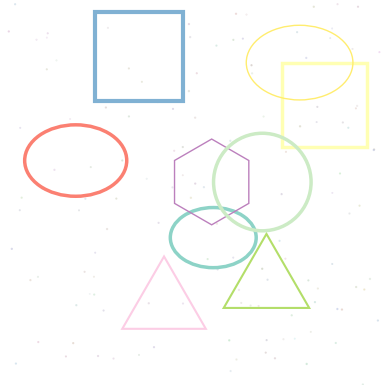[{"shape": "oval", "thickness": 2.5, "radius": 0.56, "center": [0.554, 0.383]}, {"shape": "square", "thickness": 2.5, "radius": 0.55, "center": [0.842, 0.727]}, {"shape": "oval", "thickness": 2.5, "radius": 0.66, "center": [0.197, 0.583]}, {"shape": "square", "thickness": 3, "radius": 0.57, "center": [0.36, 0.853]}, {"shape": "triangle", "thickness": 1.5, "radius": 0.64, "center": [0.692, 0.264]}, {"shape": "triangle", "thickness": 1.5, "radius": 0.63, "center": [0.426, 0.209]}, {"shape": "hexagon", "thickness": 1, "radius": 0.56, "center": [0.55, 0.527]}, {"shape": "circle", "thickness": 2.5, "radius": 0.63, "center": [0.681, 0.527]}, {"shape": "oval", "thickness": 1, "radius": 0.69, "center": [0.778, 0.837]}]